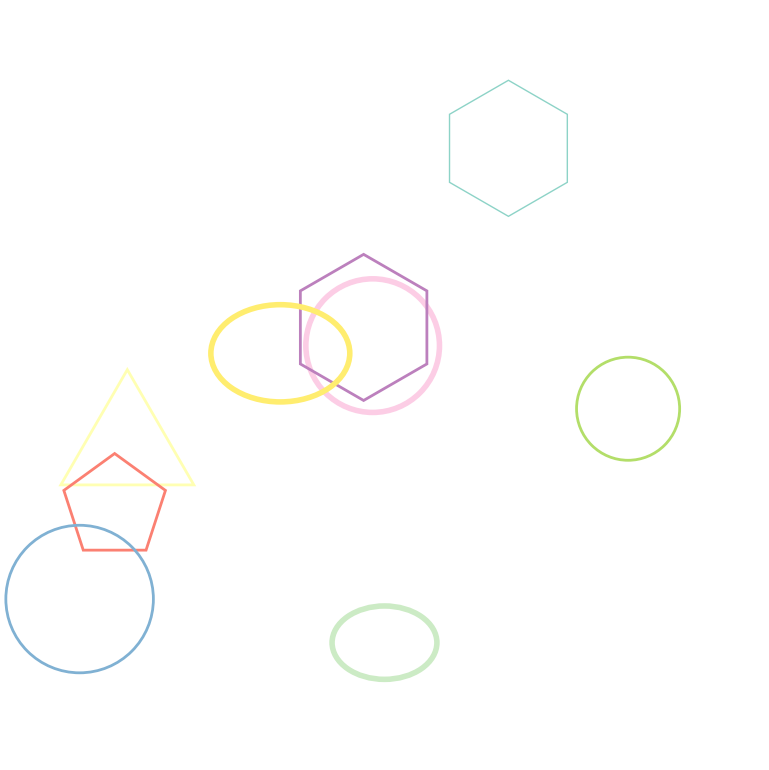[{"shape": "hexagon", "thickness": 0.5, "radius": 0.44, "center": [0.66, 0.807]}, {"shape": "triangle", "thickness": 1, "radius": 0.5, "center": [0.165, 0.42]}, {"shape": "pentagon", "thickness": 1, "radius": 0.35, "center": [0.149, 0.342]}, {"shape": "circle", "thickness": 1, "radius": 0.48, "center": [0.103, 0.222]}, {"shape": "circle", "thickness": 1, "radius": 0.33, "center": [0.816, 0.469]}, {"shape": "circle", "thickness": 2, "radius": 0.43, "center": [0.484, 0.551]}, {"shape": "hexagon", "thickness": 1, "radius": 0.47, "center": [0.472, 0.575]}, {"shape": "oval", "thickness": 2, "radius": 0.34, "center": [0.499, 0.165]}, {"shape": "oval", "thickness": 2, "radius": 0.45, "center": [0.364, 0.541]}]